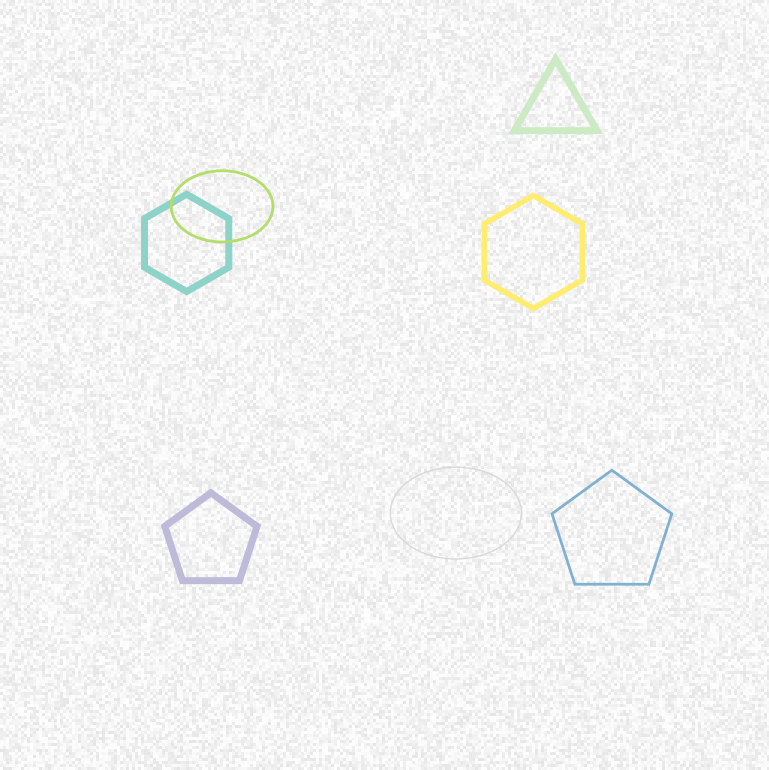[{"shape": "hexagon", "thickness": 2.5, "radius": 0.32, "center": [0.242, 0.685]}, {"shape": "pentagon", "thickness": 2.5, "radius": 0.32, "center": [0.274, 0.297]}, {"shape": "pentagon", "thickness": 1, "radius": 0.41, "center": [0.795, 0.307]}, {"shape": "oval", "thickness": 1, "radius": 0.33, "center": [0.288, 0.732]}, {"shape": "oval", "thickness": 0.5, "radius": 0.43, "center": [0.592, 0.334]}, {"shape": "triangle", "thickness": 2.5, "radius": 0.31, "center": [0.722, 0.861]}, {"shape": "hexagon", "thickness": 2, "radius": 0.37, "center": [0.693, 0.673]}]